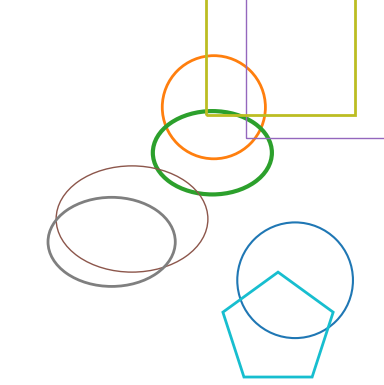[{"shape": "circle", "thickness": 1.5, "radius": 0.75, "center": [0.767, 0.272]}, {"shape": "circle", "thickness": 2, "radius": 0.67, "center": [0.555, 0.721]}, {"shape": "oval", "thickness": 3, "radius": 0.77, "center": [0.552, 0.603]}, {"shape": "square", "thickness": 1, "radius": 0.99, "center": [0.838, 0.84]}, {"shape": "oval", "thickness": 1, "radius": 0.99, "center": [0.343, 0.431]}, {"shape": "oval", "thickness": 2, "radius": 0.83, "center": [0.29, 0.372]}, {"shape": "square", "thickness": 2, "radius": 0.97, "center": [0.728, 0.895]}, {"shape": "pentagon", "thickness": 2, "radius": 0.75, "center": [0.722, 0.143]}]